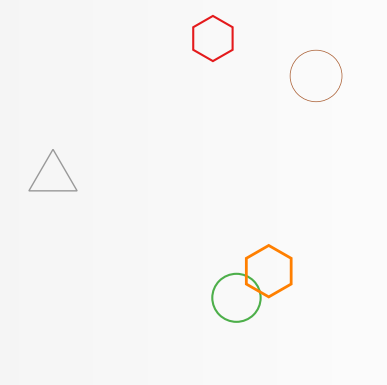[{"shape": "hexagon", "thickness": 1.5, "radius": 0.29, "center": [0.549, 0.9]}, {"shape": "circle", "thickness": 1.5, "radius": 0.31, "center": [0.61, 0.226]}, {"shape": "hexagon", "thickness": 2, "radius": 0.33, "center": [0.694, 0.296]}, {"shape": "circle", "thickness": 0.5, "radius": 0.33, "center": [0.816, 0.803]}, {"shape": "triangle", "thickness": 1, "radius": 0.36, "center": [0.137, 0.54]}]